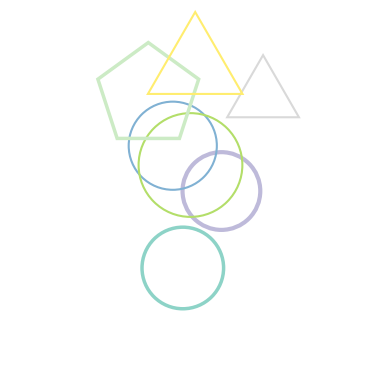[{"shape": "circle", "thickness": 2.5, "radius": 0.53, "center": [0.475, 0.304]}, {"shape": "circle", "thickness": 3, "radius": 0.5, "center": [0.575, 0.504]}, {"shape": "circle", "thickness": 1.5, "radius": 0.57, "center": [0.449, 0.621]}, {"shape": "circle", "thickness": 1.5, "radius": 0.67, "center": [0.495, 0.571]}, {"shape": "triangle", "thickness": 1.5, "radius": 0.54, "center": [0.683, 0.749]}, {"shape": "pentagon", "thickness": 2.5, "radius": 0.69, "center": [0.385, 0.752]}, {"shape": "triangle", "thickness": 1.5, "radius": 0.71, "center": [0.507, 0.827]}]